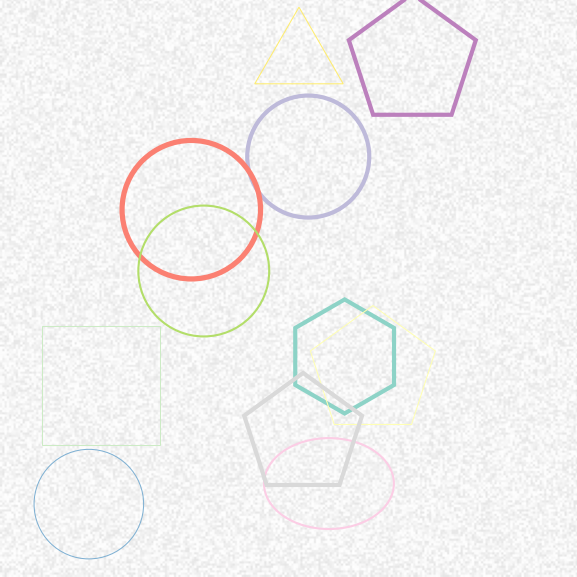[{"shape": "hexagon", "thickness": 2, "radius": 0.49, "center": [0.597, 0.382]}, {"shape": "pentagon", "thickness": 0.5, "radius": 0.57, "center": [0.646, 0.356]}, {"shape": "circle", "thickness": 2, "radius": 0.53, "center": [0.534, 0.728]}, {"shape": "circle", "thickness": 2.5, "radius": 0.6, "center": [0.331, 0.636]}, {"shape": "circle", "thickness": 0.5, "radius": 0.47, "center": [0.154, 0.126]}, {"shape": "circle", "thickness": 1, "radius": 0.57, "center": [0.353, 0.53]}, {"shape": "oval", "thickness": 1, "radius": 0.56, "center": [0.57, 0.162]}, {"shape": "pentagon", "thickness": 2, "radius": 0.54, "center": [0.525, 0.246]}, {"shape": "pentagon", "thickness": 2, "radius": 0.58, "center": [0.714, 0.894]}, {"shape": "square", "thickness": 0.5, "radius": 0.51, "center": [0.175, 0.332]}, {"shape": "triangle", "thickness": 0.5, "radius": 0.44, "center": [0.518, 0.898]}]